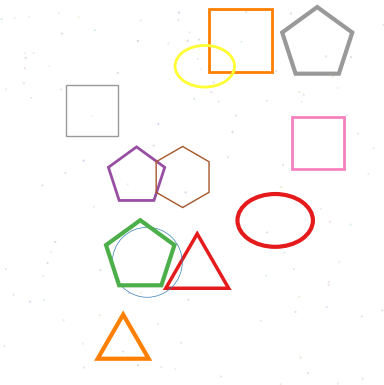[{"shape": "triangle", "thickness": 2.5, "radius": 0.47, "center": [0.512, 0.298]}, {"shape": "oval", "thickness": 3, "radius": 0.49, "center": [0.715, 0.427]}, {"shape": "circle", "thickness": 0.5, "radius": 0.45, "center": [0.383, 0.319]}, {"shape": "pentagon", "thickness": 3, "radius": 0.47, "center": [0.364, 0.335]}, {"shape": "pentagon", "thickness": 2, "radius": 0.38, "center": [0.355, 0.542]}, {"shape": "square", "thickness": 2, "radius": 0.41, "center": [0.624, 0.895]}, {"shape": "triangle", "thickness": 3, "radius": 0.38, "center": [0.32, 0.106]}, {"shape": "oval", "thickness": 2, "radius": 0.39, "center": [0.532, 0.828]}, {"shape": "hexagon", "thickness": 1, "radius": 0.4, "center": [0.474, 0.54]}, {"shape": "square", "thickness": 2, "radius": 0.33, "center": [0.826, 0.629]}, {"shape": "square", "thickness": 1, "radius": 0.33, "center": [0.239, 0.713]}, {"shape": "pentagon", "thickness": 3, "radius": 0.48, "center": [0.824, 0.886]}]